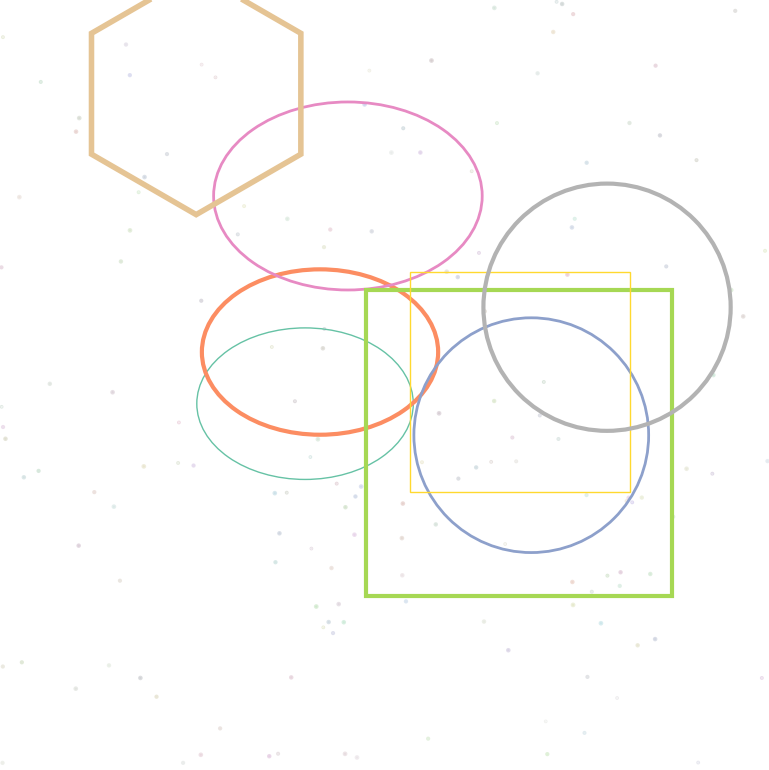[{"shape": "oval", "thickness": 0.5, "radius": 0.7, "center": [0.396, 0.476]}, {"shape": "oval", "thickness": 1.5, "radius": 0.77, "center": [0.416, 0.543]}, {"shape": "circle", "thickness": 1, "radius": 0.76, "center": [0.69, 0.435]}, {"shape": "oval", "thickness": 1, "radius": 0.87, "center": [0.452, 0.745]}, {"shape": "square", "thickness": 1.5, "radius": 0.99, "center": [0.674, 0.425]}, {"shape": "square", "thickness": 0.5, "radius": 0.72, "center": [0.675, 0.504]}, {"shape": "hexagon", "thickness": 2, "radius": 0.78, "center": [0.255, 0.878]}, {"shape": "circle", "thickness": 1.5, "radius": 0.8, "center": [0.788, 0.601]}]